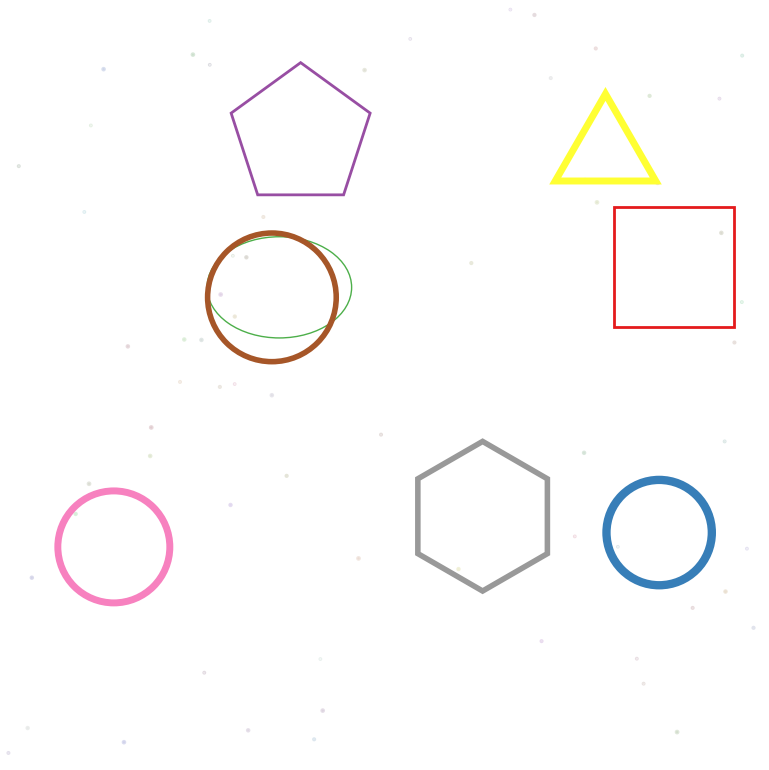[{"shape": "square", "thickness": 1, "radius": 0.39, "center": [0.876, 0.653]}, {"shape": "circle", "thickness": 3, "radius": 0.34, "center": [0.856, 0.308]}, {"shape": "oval", "thickness": 0.5, "radius": 0.47, "center": [0.363, 0.627]}, {"shape": "pentagon", "thickness": 1, "radius": 0.47, "center": [0.39, 0.824]}, {"shape": "triangle", "thickness": 2.5, "radius": 0.38, "center": [0.786, 0.803]}, {"shape": "circle", "thickness": 2, "radius": 0.42, "center": [0.353, 0.614]}, {"shape": "circle", "thickness": 2.5, "radius": 0.36, "center": [0.148, 0.29]}, {"shape": "hexagon", "thickness": 2, "radius": 0.49, "center": [0.627, 0.33]}]